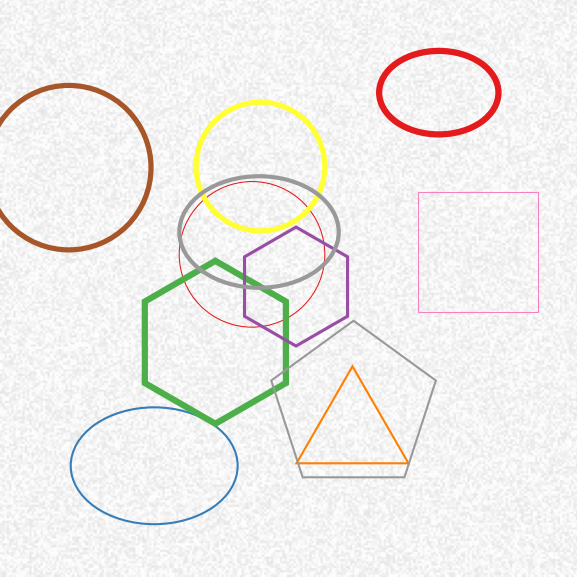[{"shape": "circle", "thickness": 0.5, "radius": 0.63, "center": [0.436, 0.559]}, {"shape": "oval", "thickness": 3, "radius": 0.52, "center": [0.76, 0.839]}, {"shape": "oval", "thickness": 1, "radius": 0.72, "center": [0.267, 0.193]}, {"shape": "hexagon", "thickness": 3, "radius": 0.71, "center": [0.373, 0.406]}, {"shape": "hexagon", "thickness": 1.5, "radius": 0.51, "center": [0.513, 0.503]}, {"shape": "triangle", "thickness": 1, "radius": 0.56, "center": [0.61, 0.253]}, {"shape": "circle", "thickness": 2.5, "radius": 0.56, "center": [0.451, 0.711]}, {"shape": "circle", "thickness": 2.5, "radius": 0.71, "center": [0.119, 0.709]}, {"shape": "square", "thickness": 0.5, "radius": 0.52, "center": [0.827, 0.563]}, {"shape": "pentagon", "thickness": 1, "radius": 0.75, "center": [0.612, 0.294]}, {"shape": "oval", "thickness": 2, "radius": 0.69, "center": [0.449, 0.597]}]